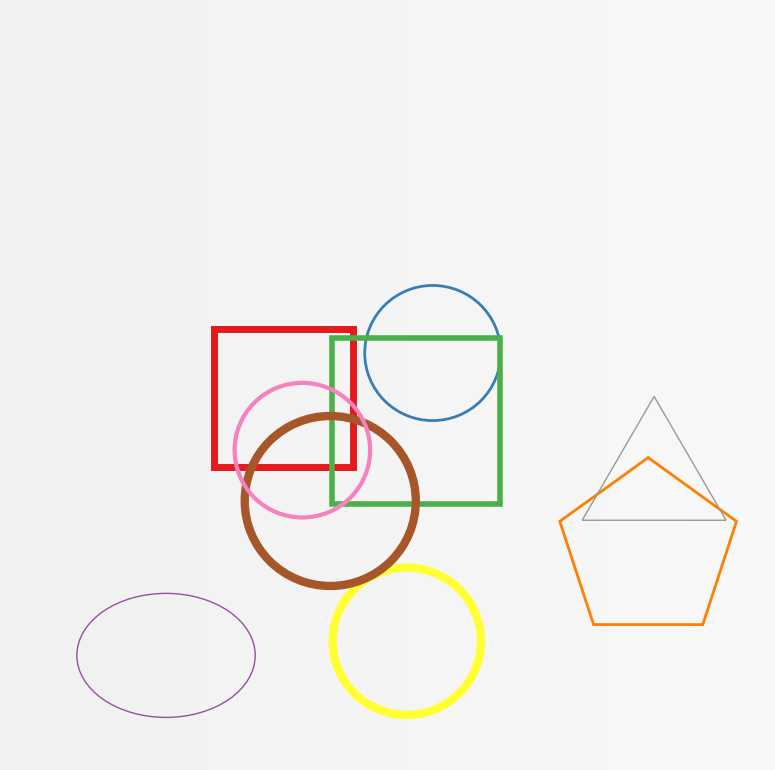[{"shape": "square", "thickness": 2.5, "radius": 0.45, "center": [0.366, 0.483]}, {"shape": "circle", "thickness": 1, "radius": 0.44, "center": [0.558, 0.542]}, {"shape": "square", "thickness": 2, "radius": 0.54, "center": [0.537, 0.453]}, {"shape": "oval", "thickness": 0.5, "radius": 0.58, "center": [0.214, 0.149]}, {"shape": "pentagon", "thickness": 1, "radius": 0.6, "center": [0.836, 0.286]}, {"shape": "circle", "thickness": 3, "radius": 0.48, "center": [0.525, 0.167]}, {"shape": "circle", "thickness": 3, "radius": 0.55, "center": [0.426, 0.349]}, {"shape": "circle", "thickness": 1.5, "radius": 0.44, "center": [0.39, 0.415]}, {"shape": "triangle", "thickness": 0.5, "radius": 0.54, "center": [0.844, 0.378]}]